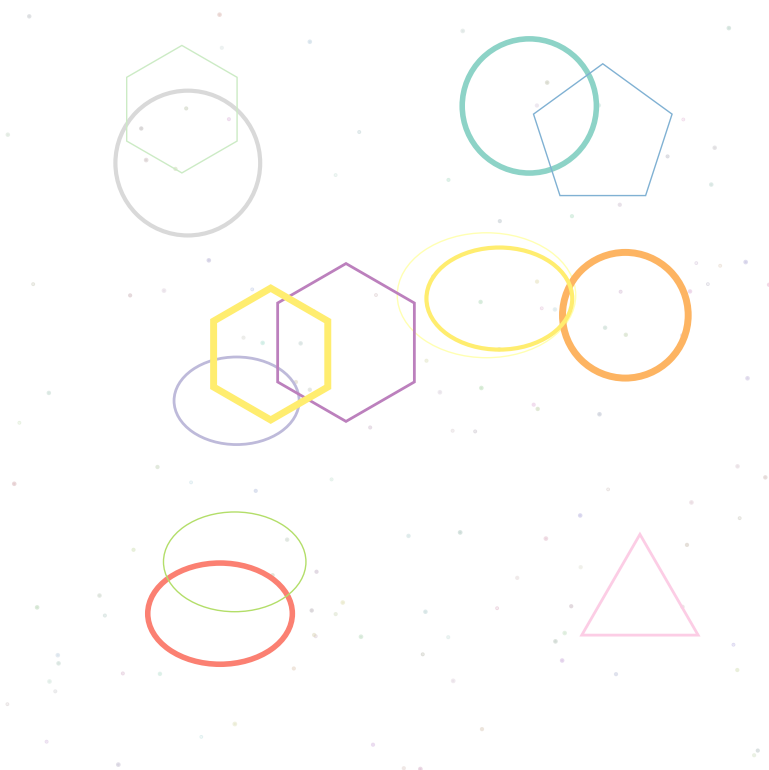[{"shape": "circle", "thickness": 2, "radius": 0.44, "center": [0.687, 0.862]}, {"shape": "oval", "thickness": 0.5, "radius": 0.58, "center": [0.632, 0.617]}, {"shape": "oval", "thickness": 1, "radius": 0.41, "center": [0.307, 0.48]}, {"shape": "oval", "thickness": 2, "radius": 0.47, "center": [0.286, 0.203]}, {"shape": "pentagon", "thickness": 0.5, "radius": 0.47, "center": [0.783, 0.823]}, {"shape": "circle", "thickness": 2.5, "radius": 0.41, "center": [0.812, 0.591]}, {"shape": "oval", "thickness": 0.5, "radius": 0.46, "center": [0.305, 0.27]}, {"shape": "triangle", "thickness": 1, "radius": 0.44, "center": [0.831, 0.219]}, {"shape": "circle", "thickness": 1.5, "radius": 0.47, "center": [0.244, 0.788]}, {"shape": "hexagon", "thickness": 1, "radius": 0.51, "center": [0.449, 0.555]}, {"shape": "hexagon", "thickness": 0.5, "radius": 0.41, "center": [0.236, 0.858]}, {"shape": "hexagon", "thickness": 2.5, "radius": 0.43, "center": [0.352, 0.54]}, {"shape": "oval", "thickness": 1.5, "radius": 0.47, "center": [0.649, 0.612]}]